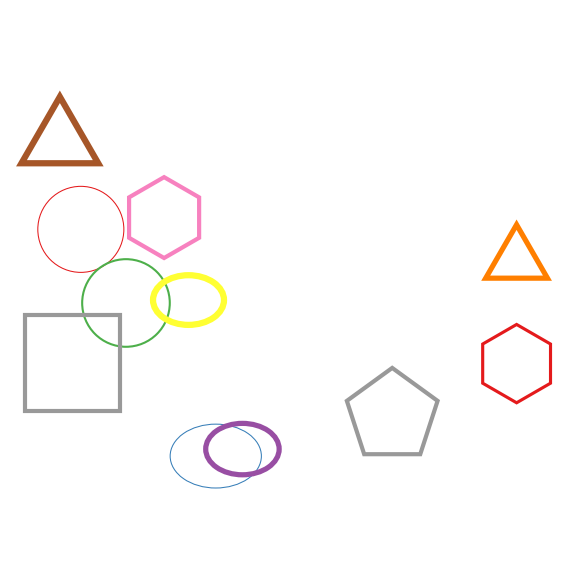[{"shape": "circle", "thickness": 0.5, "radius": 0.37, "center": [0.14, 0.602]}, {"shape": "hexagon", "thickness": 1.5, "radius": 0.34, "center": [0.895, 0.369]}, {"shape": "oval", "thickness": 0.5, "radius": 0.39, "center": [0.374, 0.209]}, {"shape": "circle", "thickness": 1, "radius": 0.38, "center": [0.218, 0.474]}, {"shape": "oval", "thickness": 2.5, "radius": 0.32, "center": [0.42, 0.222]}, {"shape": "triangle", "thickness": 2.5, "radius": 0.31, "center": [0.894, 0.548]}, {"shape": "oval", "thickness": 3, "radius": 0.31, "center": [0.326, 0.48]}, {"shape": "triangle", "thickness": 3, "radius": 0.38, "center": [0.104, 0.755]}, {"shape": "hexagon", "thickness": 2, "radius": 0.35, "center": [0.284, 0.622]}, {"shape": "square", "thickness": 2, "radius": 0.41, "center": [0.126, 0.371]}, {"shape": "pentagon", "thickness": 2, "radius": 0.41, "center": [0.679, 0.279]}]